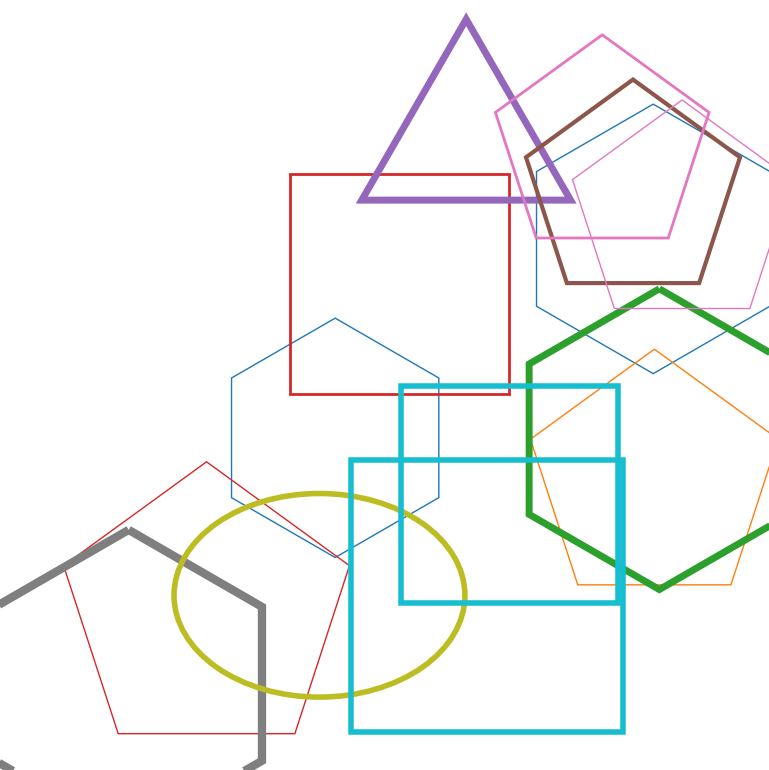[{"shape": "hexagon", "thickness": 0.5, "radius": 0.87, "center": [0.848, 0.69]}, {"shape": "hexagon", "thickness": 0.5, "radius": 0.78, "center": [0.435, 0.431]}, {"shape": "pentagon", "thickness": 0.5, "radius": 0.85, "center": [0.85, 0.377]}, {"shape": "hexagon", "thickness": 2.5, "radius": 0.98, "center": [0.856, 0.43]}, {"shape": "square", "thickness": 1, "radius": 0.71, "center": [0.519, 0.631]}, {"shape": "pentagon", "thickness": 0.5, "radius": 0.98, "center": [0.268, 0.205]}, {"shape": "triangle", "thickness": 2.5, "radius": 0.78, "center": [0.605, 0.818]}, {"shape": "pentagon", "thickness": 1.5, "radius": 0.73, "center": [0.822, 0.751]}, {"shape": "pentagon", "thickness": 0.5, "radius": 0.75, "center": [0.886, 0.72]}, {"shape": "pentagon", "thickness": 1, "radius": 0.73, "center": [0.782, 0.809]}, {"shape": "hexagon", "thickness": 3, "radius": 1.0, "center": [0.167, 0.112]}, {"shape": "oval", "thickness": 2, "radius": 0.94, "center": [0.415, 0.227]}, {"shape": "square", "thickness": 2, "radius": 0.88, "center": [0.632, 0.226]}, {"shape": "square", "thickness": 2, "radius": 0.7, "center": [0.662, 0.358]}]